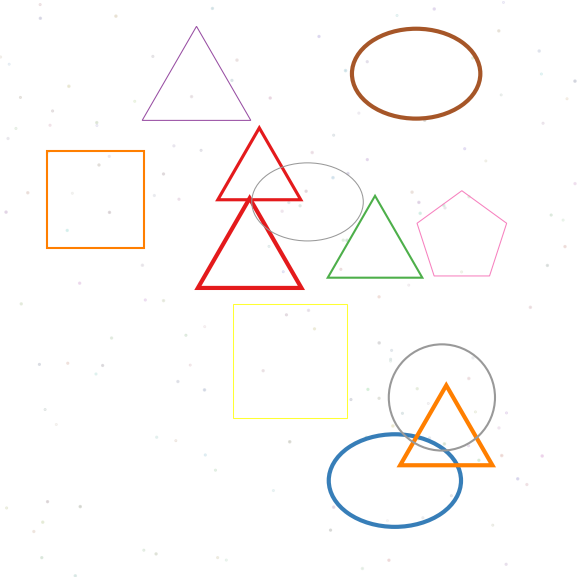[{"shape": "triangle", "thickness": 2, "radius": 0.52, "center": [0.432, 0.552]}, {"shape": "triangle", "thickness": 1.5, "radius": 0.41, "center": [0.449, 0.695]}, {"shape": "oval", "thickness": 2, "radius": 0.57, "center": [0.684, 0.167]}, {"shape": "triangle", "thickness": 1, "radius": 0.47, "center": [0.649, 0.566]}, {"shape": "triangle", "thickness": 0.5, "radius": 0.54, "center": [0.34, 0.845]}, {"shape": "square", "thickness": 1, "radius": 0.42, "center": [0.165, 0.653]}, {"shape": "triangle", "thickness": 2, "radius": 0.46, "center": [0.773, 0.24]}, {"shape": "square", "thickness": 0.5, "radius": 0.49, "center": [0.502, 0.373]}, {"shape": "oval", "thickness": 2, "radius": 0.56, "center": [0.721, 0.872]}, {"shape": "pentagon", "thickness": 0.5, "radius": 0.41, "center": [0.8, 0.587]}, {"shape": "circle", "thickness": 1, "radius": 0.46, "center": [0.765, 0.311]}, {"shape": "oval", "thickness": 0.5, "radius": 0.48, "center": [0.532, 0.65]}]